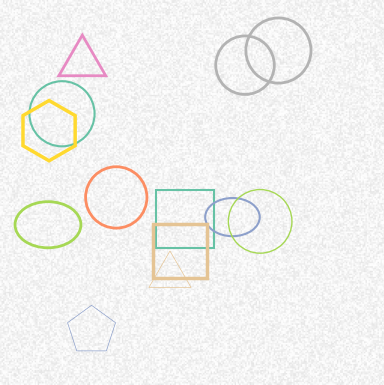[{"shape": "square", "thickness": 1.5, "radius": 0.38, "center": [0.48, 0.432]}, {"shape": "circle", "thickness": 1.5, "radius": 0.42, "center": [0.161, 0.705]}, {"shape": "circle", "thickness": 2, "radius": 0.4, "center": [0.302, 0.487]}, {"shape": "oval", "thickness": 1.5, "radius": 0.35, "center": [0.604, 0.436]}, {"shape": "pentagon", "thickness": 0.5, "radius": 0.33, "center": [0.238, 0.142]}, {"shape": "triangle", "thickness": 2, "radius": 0.35, "center": [0.214, 0.838]}, {"shape": "circle", "thickness": 1, "radius": 0.41, "center": [0.676, 0.425]}, {"shape": "oval", "thickness": 2, "radius": 0.43, "center": [0.125, 0.416]}, {"shape": "hexagon", "thickness": 2.5, "radius": 0.39, "center": [0.127, 0.661]}, {"shape": "square", "thickness": 2.5, "radius": 0.35, "center": [0.467, 0.347]}, {"shape": "triangle", "thickness": 0.5, "radius": 0.32, "center": [0.441, 0.285]}, {"shape": "circle", "thickness": 2, "radius": 0.38, "center": [0.636, 0.831]}, {"shape": "circle", "thickness": 2, "radius": 0.42, "center": [0.723, 0.869]}]